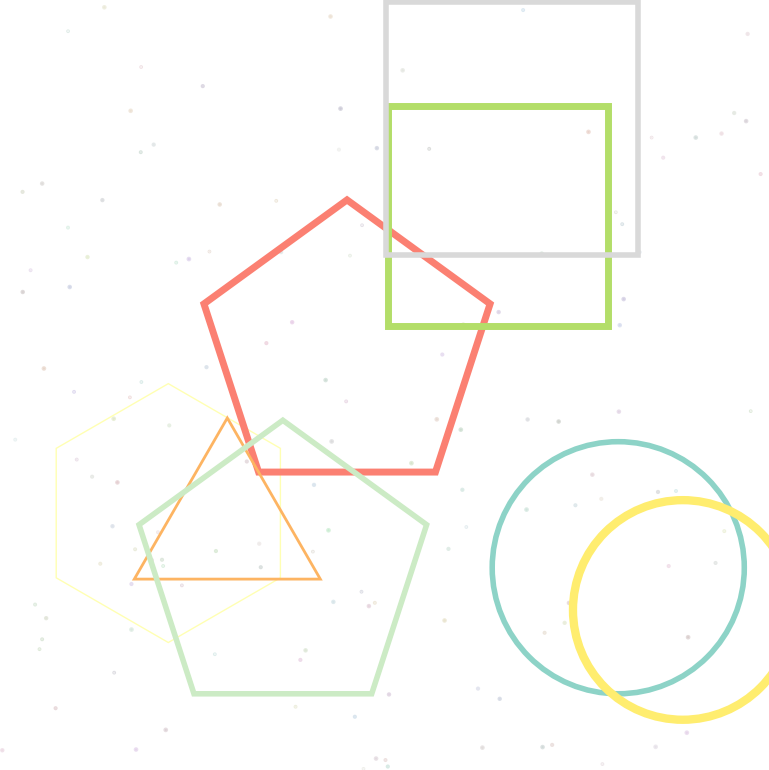[{"shape": "circle", "thickness": 2, "radius": 0.82, "center": [0.803, 0.263]}, {"shape": "hexagon", "thickness": 0.5, "radius": 0.84, "center": [0.219, 0.334]}, {"shape": "pentagon", "thickness": 2.5, "radius": 0.98, "center": [0.451, 0.545]}, {"shape": "triangle", "thickness": 1, "radius": 0.7, "center": [0.295, 0.318]}, {"shape": "square", "thickness": 2.5, "radius": 0.71, "center": [0.647, 0.72]}, {"shape": "square", "thickness": 2, "radius": 0.82, "center": [0.665, 0.833]}, {"shape": "pentagon", "thickness": 2, "radius": 0.98, "center": [0.367, 0.258]}, {"shape": "circle", "thickness": 3, "radius": 0.71, "center": [0.887, 0.208]}]